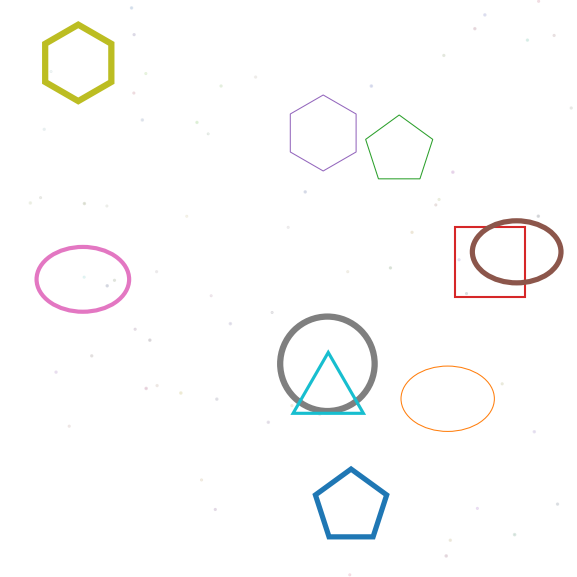[{"shape": "pentagon", "thickness": 2.5, "radius": 0.32, "center": [0.608, 0.122]}, {"shape": "oval", "thickness": 0.5, "radius": 0.4, "center": [0.775, 0.309]}, {"shape": "pentagon", "thickness": 0.5, "radius": 0.31, "center": [0.691, 0.739]}, {"shape": "square", "thickness": 1, "radius": 0.3, "center": [0.848, 0.546]}, {"shape": "hexagon", "thickness": 0.5, "radius": 0.33, "center": [0.56, 0.769]}, {"shape": "oval", "thickness": 2.5, "radius": 0.38, "center": [0.895, 0.563]}, {"shape": "oval", "thickness": 2, "radius": 0.4, "center": [0.143, 0.515]}, {"shape": "circle", "thickness": 3, "radius": 0.41, "center": [0.567, 0.369]}, {"shape": "hexagon", "thickness": 3, "radius": 0.33, "center": [0.136, 0.89]}, {"shape": "triangle", "thickness": 1.5, "radius": 0.35, "center": [0.568, 0.319]}]